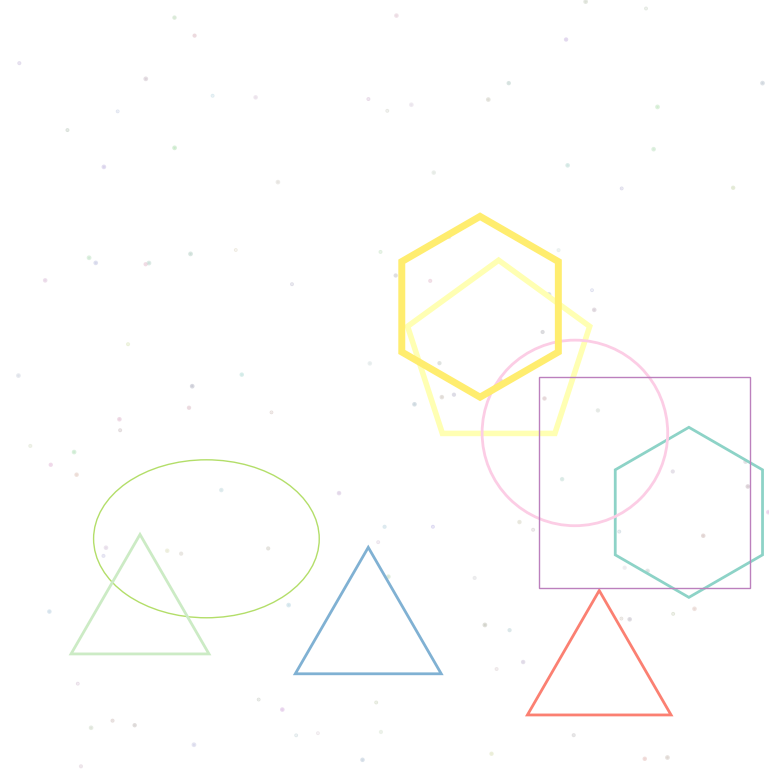[{"shape": "hexagon", "thickness": 1, "radius": 0.55, "center": [0.895, 0.335]}, {"shape": "pentagon", "thickness": 2, "radius": 0.62, "center": [0.648, 0.538]}, {"shape": "triangle", "thickness": 1, "radius": 0.54, "center": [0.778, 0.125]}, {"shape": "triangle", "thickness": 1, "radius": 0.55, "center": [0.478, 0.18]}, {"shape": "oval", "thickness": 0.5, "radius": 0.73, "center": [0.268, 0.3]}, {"shape": "circle", "thickness": 1, "radius": 0.6, "center": [0.747, 0.438]}, {"shape": "square", "thickness": 0.5, "radius": 0.68, "center": [0.837, 0.373]}, {"shape": "triangle", "thickness": 1, "radius": 0.52, "center": [0.182, 0.202]}, {"shape": "hexagon", "thickness": 2.5, "radius": 0.59, "center": [0.623, 0.602]}]